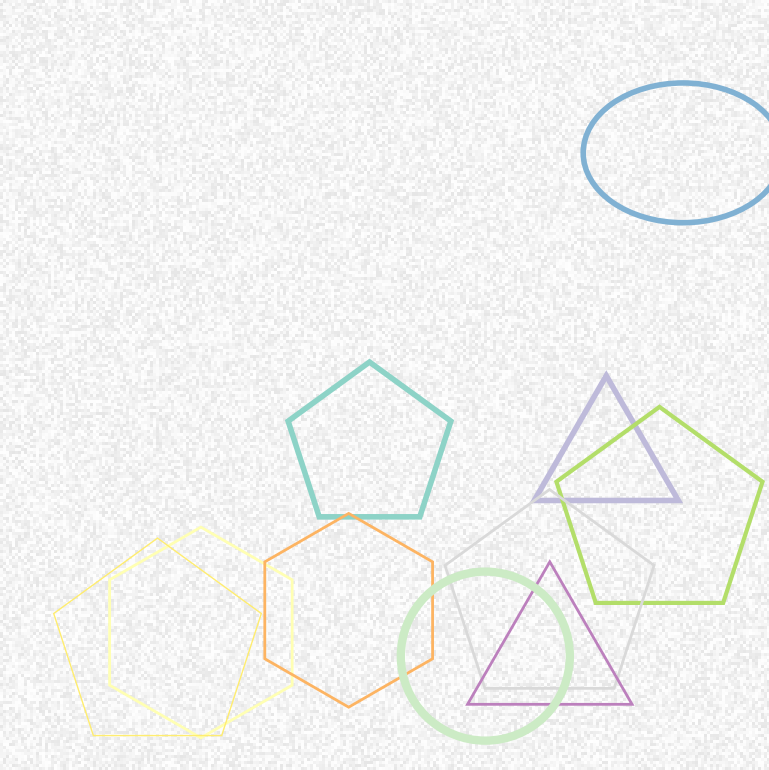[{"shape": "pentagon", "thickness": 2, "radius": 0.56, "center": [0.48, 0.419]}, {"shape": "hexagon", "thickness": 1, "radius": 0.68, "center": [0.261, 0.179]}, {"shape": "triangle", "thickness": 2, "radius": 0.54, "center": [0.787, 0.404]}, {"shape": "oval", "thickness": 2, "radius": 0.65, "center": [0.887, 0.802]}, {"shape": "hexagon", "thickness": 1, "radius": 0.63, "center": [0.453, 0.207]}, {"shape": "pentagon", "thickness": 1.5, "radius": 0.7, "center": [0.856, 0.331]}, {"shape": "pentagon", "thickness": 1, "radius": 0.71, "center": [0.714, 0.222]}, {"shape": "triangle", "thickness": 1, "radius": 0.62, "center": [0.714, 0.147]}, {"shape": "circle", "thickness": 3, "radius": 0.55, "center": [0.63, 0.148]}, {"shape": "pentagon", "thickness": 0.5, "radius": 0.71, "center": [0.205, 0.159]}]